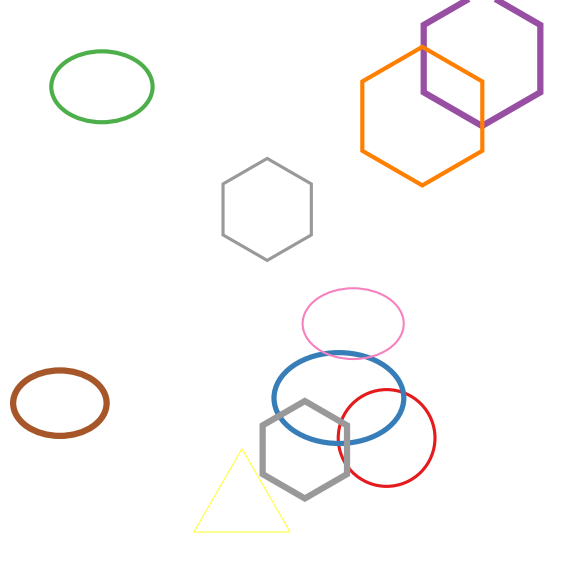[{"shape": "circle", "thickness": 1.5, "radius": 0.42, "center": [0.669, 0.241]}, {"shape": "oval", "thickness": 2.5, "radius": 0.56, "center": [0.587, 0.31]}, {"shape": "oval", "thickness": 2, "radius": 0.44, "center": [0.177, 0.849]}, {"shape": "hexagon", "thickness": 3, "radius": 0.58, "center": [0.835, 0.898]}, {"shape": "hexagon", "thickness": 2, "radius": 0.6, "center": [0.731, 0.798]}, {"shape": "triangle", "thickness": 0.5, "radius": 0.48, "center": [0.419, 0.126]}, {"shape": "oval", "thickness": 3, "radius": 0.4, "center": [0.104, 0.301]}, {"shape": "oval", "thickness": 1, "radius": 0.44, "center": [0.612, 0.439]}, {"shape": "hexagon", "thickness": 1.5, "radius": 0.44, "center": [0.463, 0.636]}, {"shape": "hexagon", "thickness": 3, "radius": 0.42, "center": [0.528, 0.22]}]